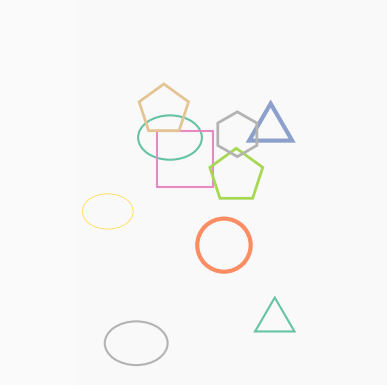[{"shape": "oval", "thickness": 1.5, "radius": 0.41, "center": [0.439, 0.643]}, {"shape": "triangle", "thickness": 1.5, "radius": 0.29, "center": [0.709, 0.168]}, {"shape": "circle", "thickness": 3, "radius": 0.34, "center": [0.578, 0.363]}, {"shape": "triangle", "thickness": 3, "radius": 0.32, "center": [0.698, 0.667]}, {"shape": "square", "thickness": 1.5, "radius": 0.36, "center": [0.477, 0.588]}, {"shape": "pentagon", "thickness": 2, "radius": 0.36, "center": [0.61, 0.543]}, {"shape": "oval", "thickness": 0.5, "radius": 0.33, "center": [0.278, 0.451]}, {"shape": "pentagon", "thickness": 2, "radius": 0.34, "center": [0.423, 0.715]}, {"shape": "oval", "thickness": 1.5, "radius": 0.41, "center": [0.351, 0.109]}, {"shape": "hexagon", "thickness": 2, "radius": 0.29, "center": [0.612, 0.651]}]